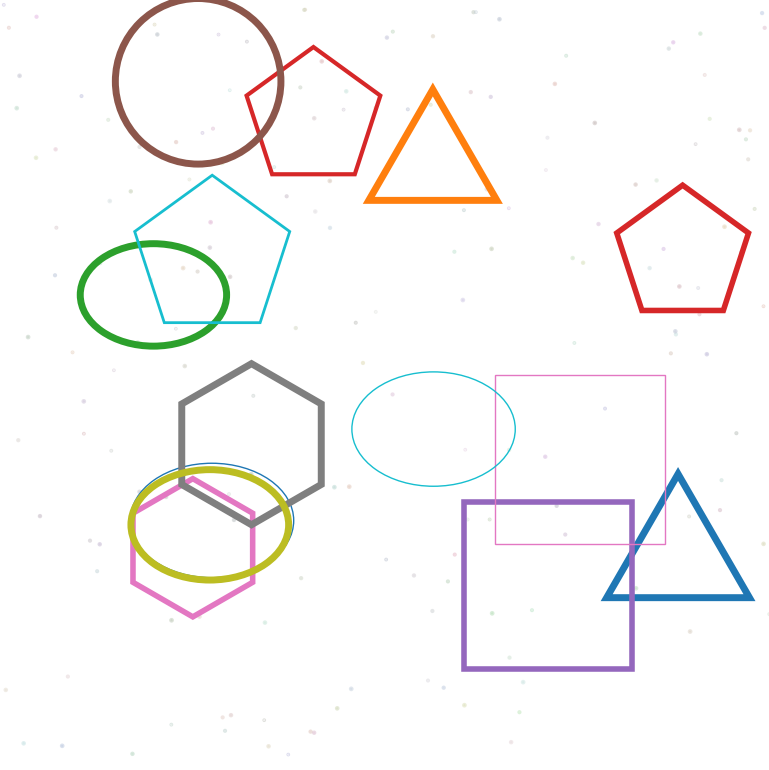[{"shape": "oval", "thickness": 0.5, "radius": 0.53, "center": [0.275, 0.324]}, {"shape": "triangle", "thickness": 2.5, "radius": 0.54, "center": [0.881, 0.277]}, {"shape": "triangle", "thickness": 2.5, "radius": 0.48, "center": [0.562, 0.788]}, {"shape": "oval", "thickness": 2.5, "radius": 0.48, "center": [0.199, 0.617]}, {"shape": "pentagon", "thickness": 1.5, "radius": 0.46, "center": [0.407, 0.848]}, {"shape": "pentagon", "thickness": 2, "radius": 0.45, "center": [0.887, 0.67]}, {"shape": "square", "thickness": 2, "radius": 0.54, "center": [0.712, 0.239]}, {"shape": "circle", "thickness": 2.5, "radius": 0.54, "center": [0.257, 0.894]}, {"shape": "square", "thickness": 0.5, "radius": 0.55, "center": [0.753, 0.404]}, {"shape": "hexagon", "thickness": 2, "radius": 0.45, "center": [0.25, 0.289]}, {"shape": "hexagon", "thickness": 2.5, "radius": 0.52, "center": [0.327, 0.423]}, {"shape": "oval", "thickness": 2.5, "radius": 0.51, "center": [0.272, 0.318]}, {"shape": "oval", "thickness": 0.5, "radius": 0.53, "center": [0.563, 0.443]}, {"shape": "pentagon", "thickness": 1, "radius": 0.53, "center": [0.276, 0.667]}]